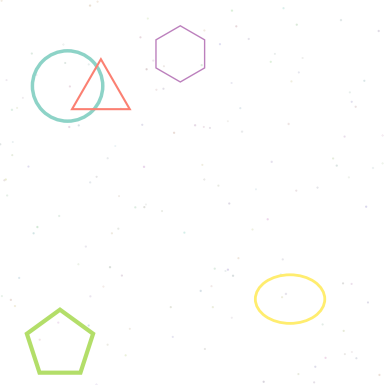[{"shape": "circle", "thickness": 2.5, "radius": 0.46, "center": [0.176, 0.777]}, {"shape": "triangle", "thickness": 1.5, "radius": 0.43, "center": [0.262, 0.76]}, {"shape": "pentagon", "thickness": 3, "radius": 0.45, "center": [0.156, 0.105]}, {"shape": "hexagon", "thickness": 1, "radius": 0.36, "center": [0.468, 0.86]}, {"shape": "oval", "thickness": 2, "radius": 0.45, "center": [0.753, 0.223]}]